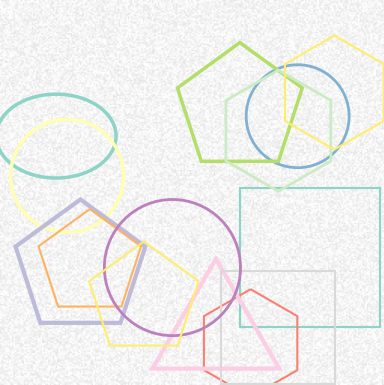[{"shape": "oval", "thickness": 2.5, "radius": 0.78, "center": [0.146, 0.647]}, {"shape": "square", "thickness": 1.5, "radius": 0.91, "center": [0.805, 0.332]}, {"shape": "circle", "thickness": 2.5, "radius": 0.73, "center": [0.174, 0.543]}, {"shape": "pentagon", "thickness": 3, "radius": 0.89, "center": [0.209, 0.305]}, {"shape": "hexagon", "thickness": 1.5, "radius": 0.7, "center": [0.651, 0.109]}, {"shape": "circle", "thickness": 2, "radius": 0.67, "center": [0.773, 0.698]}, {"shape": "pentagon", "thickness": 1.5, "radius": 0.7, "center": [0.233, 0.317]}, {"shape": "pentagon", "thickness": 2.5, "radius": 0.85, "center": [0.623, 0.719]}, {"shape": "triangle", "thickness": 3, "radius": 0.95, "center": [0.561, 0.138]}, {"shape": "square", "thickness": 1.5, "radius": 0.74, "center": [0.722, 0.149]}, {"shape": "circle", "thickness": 2, "radius": 0.88, "center": [0.448, 0.305]}, {"shape": "hexagon", "thickness": 2, "radius": 0.79, "center": [0.723, 0.66]}, {"shape": "pentagon", "thickness": 1.5, "radius": 0.75, "center": [0.374, 0.223]}, {"shape": "hexagon", "thickness": 1.5, "radius": 0.74, "center": [0.868, 0.76]}]